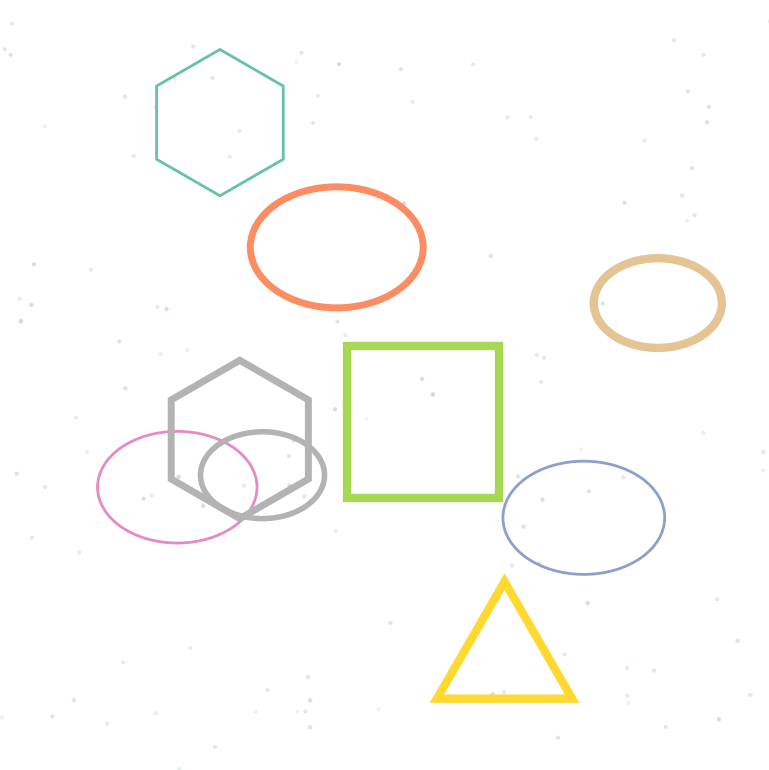[{"shape": "hexagon", "thickness": 1, "radius": 0.48, "center": [0.286, 0.841]}, {"shape": "oval", "thickness": 2.5, "radius": 0.56, "center": [0.437, 0.679]}, {"shape": "oval", "thickness": 1, "radius": 0.53, "center": [0.758, 0.328]}, {"shape": "oval", "thickness": 1, "radius": 0.52, "center": [0.23, 0.367]}, {"shape": "square", "thickness": 3, "radius": 0.49, "center": [0.55, 0.452]}, {"shape": "triangle", "thickness": 3, "radius": 0.51, "center": [0.655, 0.143]}, {"shape": "oval", "thickness": 3, "radius": 0.42, "center": [0.854, 0.606]}, {"shape": "hexagon", "thickness": 2.5, "radius": 0.51, "center": [0.311, 0.429]}, {"shape": "oval", "thickness": 2, "radius": 0.4, "center": [0.341, 0.383]}]